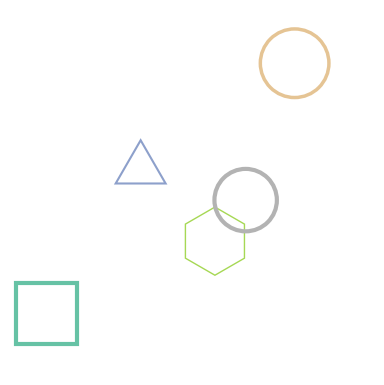[{"shape": "square", "thickness": 3, "radius": 0.39, "center": [0.121, 0.186]}, {"shape": "triangle", "thickness": 1.5, "radius": 0.37, "center": [0.365, 0.561]}, {"shape": "hexagon", "thickness": 1, "radius": 0.44, "center": [0.558, 0.374]}, {"shape": "circle", "thickness": 2.5, "radius": 0.45, "center": [0.765, 0.836]}, {"shape": "circle", "thickness": 3, "radius": 0.41, "center": [0.638, 0.48]}]